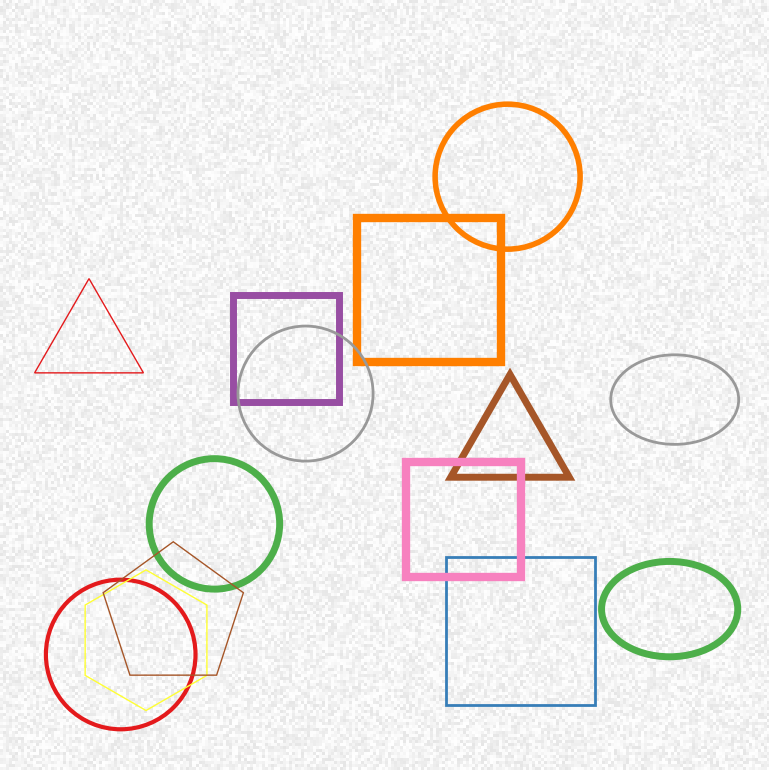[{"shape": "triangle", "thickness": 0.5, "radius": 0.41, "center": [0.116, 0.557]}, {"shape": "circle", "thickness": 1.5, "radius": 0.49, "center": [0.157, 0.15]}, {"shape": "square", "thickness": 1, "radius": 0.48, "center": [0.676, 0.18]}, {"shape": "oval", "thickness": 2.5, "radius": 0.44, "center": [0.87, 0.209]}, {"shape": "circle", "thickness": 2.5, "radius": 0.42, "center": [0.278, 0.32]}, {"shape": "square", "thickness": 2.5, "radius": 0.35, "center": [0.372, 0.547]}, {"shape": "circle", "thickness": 2, "radius": 0.47, "center": [0.659, 0.771]}, {"shape": "square", "thickness": 3, "radius": 0.47, "center": [0.557, 0.623]}, {"shape": "hexagon", "thickness": 0.5, "radius": 0.46, "center": [0.19, 0.169]}, {"shape": "pentagon", "thickness": 0.5, "radius": 0.48, "center": [0.225, 0.201]}, {"shape": "triangle", "thickness": 2.5, "radius": 0.44, "center": [0.662, 0.425]}, {"shape": "square", "thickness": 3, "radius": 0.38, "center": [0.602, 0.325]}, {"shape": "oval", "thickness": 1, "radius": 0.42, "center": [0.876, 0.481]}, {"shape": "circle", "thickness": 1, "radius": 0.44, "center": [0.397, 0.489]}]